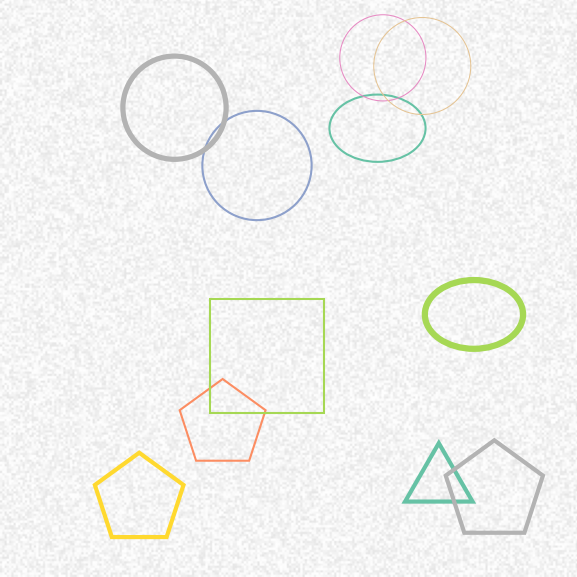[{"shape": "triangle", "thickness": 2, "radius": 0.34, "center": [0.76, 0.164]}, {"shape": "oval", "thickness": 1, "radius": 0.42, "center": [0.654, 0.777]}, {"shape": "pentagon", "thickness": 1, "radius": 0.39, "center": [0.386, 0.265]}, {"shape": "circle", "thickness": 1, "radius": 0.47, "center": [0.445, 0.713]}, {"shape": "circle", "thickness": 0.5, "radius": 0.37, "center": [0.663, 0.899]}, {"shape": "square", "thickness": 1, "radius": 0.5, "center": [0.462, 0.383]}, {"shape": "oval", "thickness": 3, "radius": 0.43, "center": [0.821, 0.455]}, {"shape": "pentagon", "thickness": 2, "radius": 0.4, "center": [0.241, 0.134]}, {"shape": "circle", "thickness": 0.5, "radius": 0.42, "center": [0.731, 0.885]}, {"shape": "pentagon", "thickness": 2, "radius": 0.44, "center": [0.856, 0.148]}, {"shape": "circle", "thickness": 2.5, "radius": 0.45, "center": [0.302, 0.813]}]